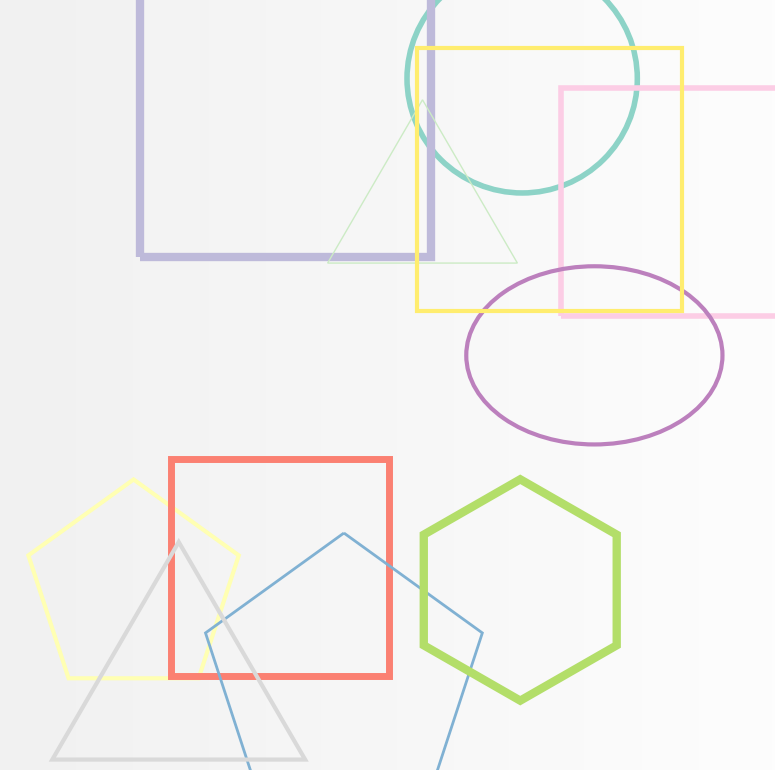[{"shape": "circle", "thickness": 2, "radius": 0.74, "center": [0.674, 0.898]}, {"shape": "pentagon", "thickness": 1.5, "radius": 0.71, "center": [0.172, 0.235]}, {"shape": "square", "thickness": 3, "radius": 0.94, "center": [0.368, 0.853]}, {"shape": "square", "thickness": 2.5, "radius": 0.7, "center": [0.361, 0.263]}, {"shape": "pentagon", "thickness": 1, "radius": 0.94, "center": [0.444, 0.12]}, {"shape": "hexagon", "thickness": 3, "radius": 0.72, "center": [0.671, 0.234]}, {"shape": "square", "thickness": 2, "radius": 0.74, "center": [0.872, 0.737]}, {"shape": "triangle", "thickness": 1.5, "radius": 0.94, "center": [0.231, 0.108]}, {"shape": "oval", "thickness": 1.5, "radius": 0.83, "center": [0.767, 0.539]}, {"shape": "triangle", "thickness": 0.5, "radius": 0.71, "center": [0.545, 0.729]}, {"shape": "square", "thickness": 1.5, "radius": 0.86, "center": [0.709, 0.767]}]